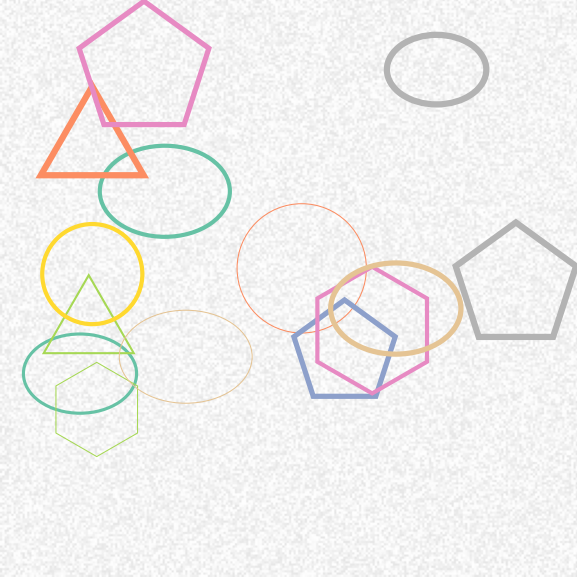[{"shape": "oval", "thickness": 2, "radius": 0.56, "center": [0.285, 0.668]}, {"shape": "oval", "thickness": 1.5, "radius": 0.49, "center": [0.139, 0.352]}, {"shape": "circle", "thickness": 0.5, "radius": 0.56, "center": [0.522, 0.534]}, {"shape": "triangle", "thickness": 3, "radius": 0.51, "center": [0.16, 0.747]}, {"shape": "pentagon", "thickness": 2.5, "radius": 0.46, "center": [0.597, 0.388]}, {"shape": "pentagon", "thickness": 2.5, "radius": 0.59, "center": [0.249, 0.879]}, {"shape": "hexagon", "thickness": 2, "radius": 0.55, "center": [0.644, 0.428]}, {"shape": "triangle", "thickness": 1, "radius": 0.45, "center": [0.154, 0.433]}, {"shape": "hexagon", "thickness": 0.5, "radius": 0.41, "center": [0.168, 0.29]}, {"shape": "circle", "thickness": 2, "radius": 0.43, "center": [0.16, 0.525]}, {"shape": "oval", "thickness": 2.5, "radius": 0.56, "center": [0.685, 0.465]}, {"shape": "oval", "thickness": 0.5, "radius": 0.58, "center": [0.322, 0.381]}, {"shape": "pentagon", "thickness": 3, "radius": 0.55, "center": [0.893, 0.504]}, {"shape": "oval", "thickness": 3, "radius": 0.43, "center": [0.756, 0.879]}]